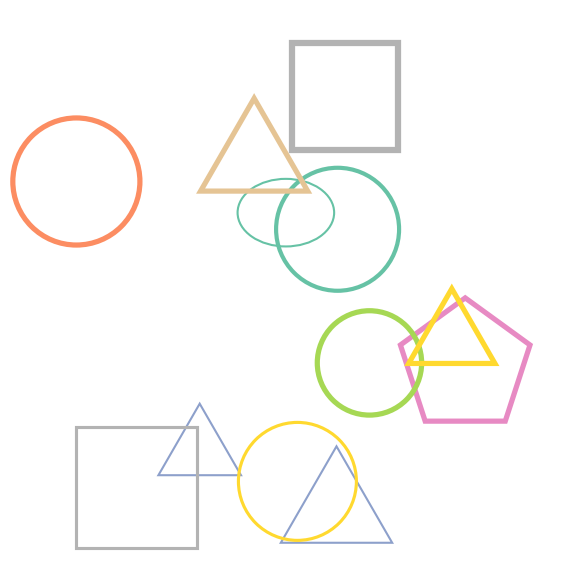[{"shape": "circle", "thickness": 2, "radius": 0.53, "center": [0.585, 0.602]}, {"shape": "oval", "thickness": 1, "radius": 0.42, "center": [0.495, 0.631]}, {"shape": "circle", "thickness": 2.5, "radius": 0.55, "center": [0.132, 0.685]}, {"shape": "triangle", "thickness": 1, "radius": 0.41, "center": [0.346, 0.218]}, {"shape": "triangle", "thickness": 1, "radius": 0.56, "center": [0.583, 0.115]}, {"shape": "pentagon", "thickness": 2.5, "radius": 0.59, "center": [0.806, 0.365]}, {"shape": "circle", "thickness": 2.5, "radius": 0.45, "center": [0.64, 0.371]}, {"shape": "triangle", "thickness": 2.5, "radius": 0.43, "center": [0.782, 0.413]}, {"shape": "circle", "thickness": 1.5, "radius": 0.51, "center": [0.515, 0.166]}, {"shape": "triangle", "thickness": 2.5, "radius": 0.54, "center": [0.44, 0.722]}, {"shape": "square", "thickness": 3, "radius": 0.46, "center": [0.597, 0.832]}, {"shape": "square", "thickness": 1.5, "radius": 0.52, "center": [0.236, 0.155]}]